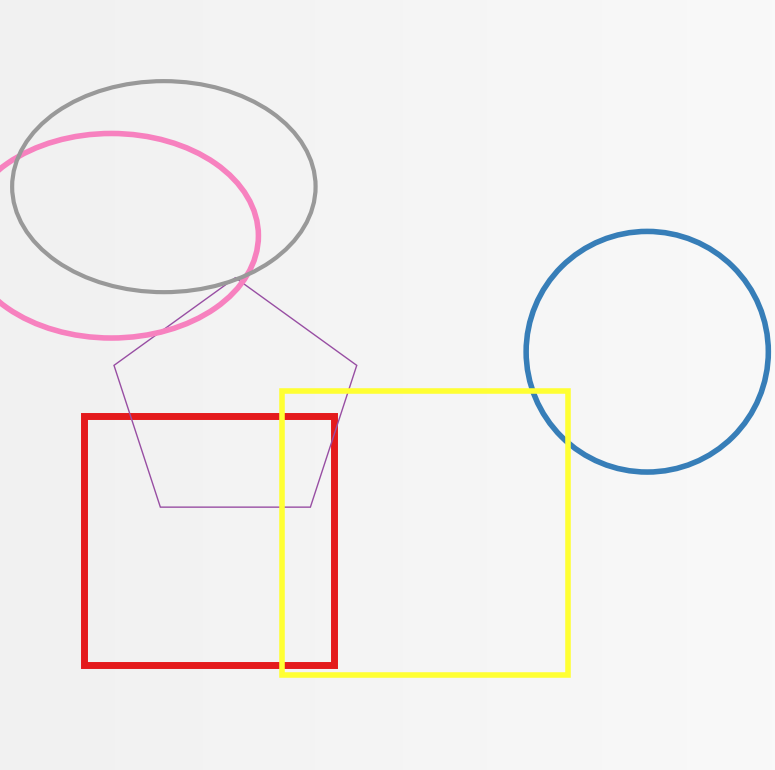[{"shape": "square", "thickness": 2.5, "radius": 0.81, "center": [0.269, 0.298]}, {"shape": "circle", "thickness": 2, "radius": 0.78, "center": [0.835, 0.543]}, {"shape": "pentagon", "thickness": 0.5, "radius": 0.82, "center": [0.304, 0.475]}, {"shape": "square", "thickness": 2, "radius": 0.92, "center": [0.548, 0.308]}, {"shape": "oval", "thickness": 2, "radius": 0.95, "center": [0.144, 0.694]}, {"shape": "oval", "thickness": 1.5, "radius": 0.98, "center": [0.211, 0.758]}]